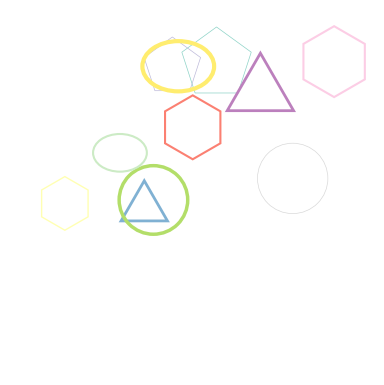[{"shape": "pentagon", "thickness": 0.5, "radius": 0.47, "center": [0.562, 0.835]}, {"shape": "hexagon", "thickness": 1, "radius": 0.35, "center": [0.168, 0.472]}, {"shape": "pentagon", "thickness": 0.5, "radius": 0.39, "center": [0.448, 0.827]}, {"shape": "hexagon", "thickness": 1.5, "radius": 0.42, "center": [0.501, 0.669]}, {"shape": "triangle", "thickness": 2, "radius": 0.35, "center": [0.375, 0.461]}, {"shape": "circle", "thickness": 2.5, "radius": 0.45, "center": [0.399, 0.481]}, {"shape": "hexagon", "thickness": 1.5, "radius": 0.46, "center": [0.868, 0.84]}, {"shape": "circle", "thickness": 0.5, "radius": 0.46, "center": [0.76, 0.537]}, {"shape": "triangle", "thickness": 2, "radius": 0.5, "center": [0.676, 0.762]}, {"shape": "oval", "thickness": 1.5, "radius": 0.35, "center": [0.312, 0.603]}, {"shape": "oval", "thickness": 3, "radius": 0.47, "center": [0.463, 0.828]}]